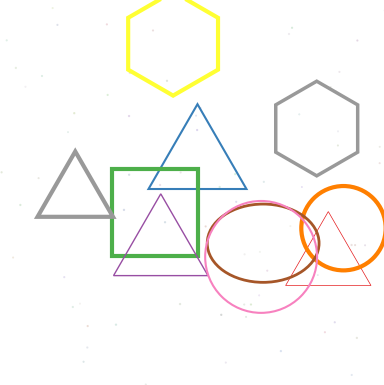[{"shape": "triangle", "thickness": 0.5, "radius": 0.64, "center": [0.853, 0.322]}, {"shape": "triangle", "thickness": 1.5, "radius": 0.73, "center": [0.513, 0.583]}, {"shape": "square", "thickness": 3, "radius": 0.56, "center": [0.403, 0.448]}, {"shape": "triangle", "thickness": 1, "radius": 0.71, "center": [0.418, 0.355]}, {"shape": "circle", "thickness": 3, "radius": 0.55, "center": [0.892, 0.407]}, {"shape": "hexagon", "thickness": 3, "radius": 0.67, "center": [0.45, 0.886]}, {"shape": "oval", "thickness": 2, "radius": 0.73, "center": [0.684, 0.368]}, {"shape": "circle", "thickness": 1.5, "radius": 0.73, "center": [0.678, 0.333]}, {"shape": "hexagon", "thickness": 2.5, "radius": 0.61, "center": [0.823, 0.666]}, {"shape": "triangle", "thickness": 3, "radius": 0.57, "center": [0.195, 0.493]}]